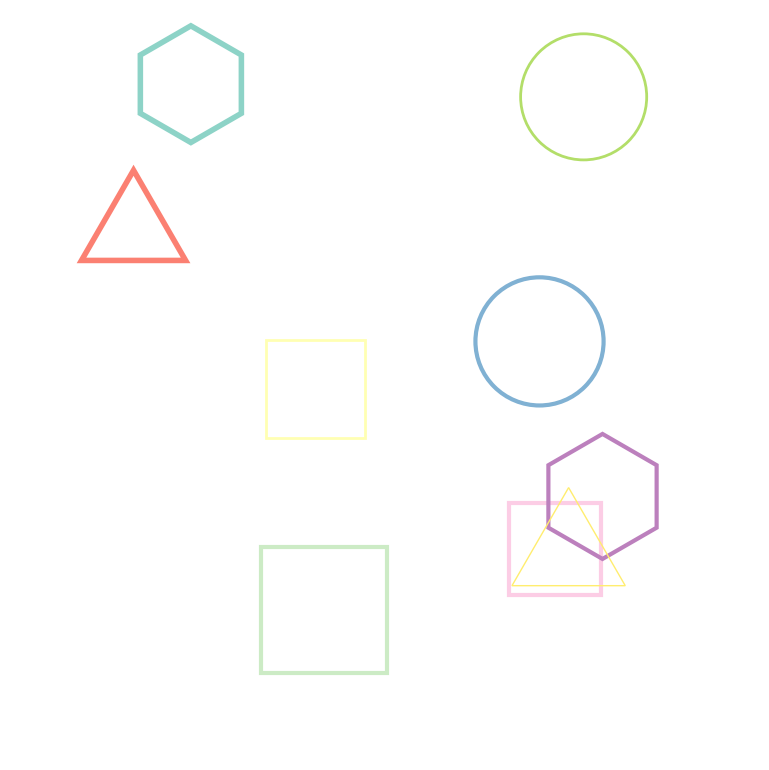[{"shape": "hexagon", "thickness": 2, "radius": 0.38, "center": [0.248, 0.891]}, {"shape": "square", "thickness": 1, "radius": 0.32, "center": [0.41, 0.495]}, {"shape": "triangle", "thickness": 2, "radius": 0.39, "center": [0.173, 0.701]}, {"shape": "circle", "thickness": 1.5, "radius": 0.42, "center": [0.701, 0.557]}, {"shape": "circle", "thickness": 1, "radius": 0.41, "center": [0.758, 0.874]}, {"shape": "square", "thickness": 1.5, "radius": 0.3, "center": [0.72, 0.286]}, {"shape": "hexagon", "thickness": 1.5, "radius": 0.41, "center": [0.782, 0.355]}, {"shape": "square", "thickness": 1.5, "radius": 0.41, "center": [0.42, 0.208]}, {"shape": "triangle", "thickness": 0.5, "radius": 0.42, "center": [0.738, 0.282]}]